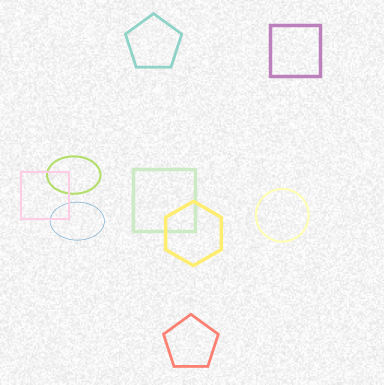[{"shape": "pentagon", "thickness": 2, "radius": 0.38, "center": [0.399, 0.888]}, {"shape": "circle", "thickness": 1.5, "radius": 0.34, "center": [0.733, 0.441]}, {"shape": "pentagon", "thickness": 2, "radius": 0.37, "center": [0.496, 0.109]}, {"shape": "oval", "thickness": 0.5, "radius": 0.35, "center": [0.201, 0.426]}, {"shape": "oval", "thickness": 1.5, "radius": 0.35, "center": [0.192, 0.545]}, {"shape": "square", "thickness": 1.5, "radius": 0.31, "center": [0.118, 0.492]}, {"shape": "square", "thickness": 2.5, "radius": 0.33, "center": [0.767, 0.869]}, {"shape": "square", "thickness": 2.5, "radius": 0.4, "center": [0.427, 0.481]}, {"shape": "hexagon", "thickness": 2.5, "radius": 0.42, "center": [0.503, 0.394]}]